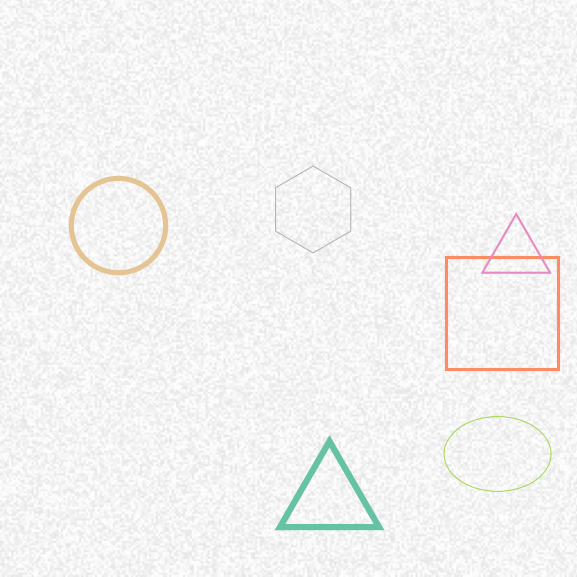[{"shape": "triangle", "thickness": 3, "radius": 0.5, "center": [0.571, 0.136]}, {"shape": "square", "thickness": 1.5, "radius": 0.49, "center": [0.869, 0.457]}, {"shape": "triangle", "thickness": 1, "radius": 0.34, "center": [0.894, 0.561]}, {"shape": "oval", "thickness": 0.5, "radius": 0.46, "center": [0.862, 0.213]}, {"shape": "circle", "thickness": 2.5, "radius": 0.41, "center": [0.205, 0.609]}, {"shape": "hexagon", "thickness": 0.5, "radius": 0.38, "center": [0.542, 0.636]}]